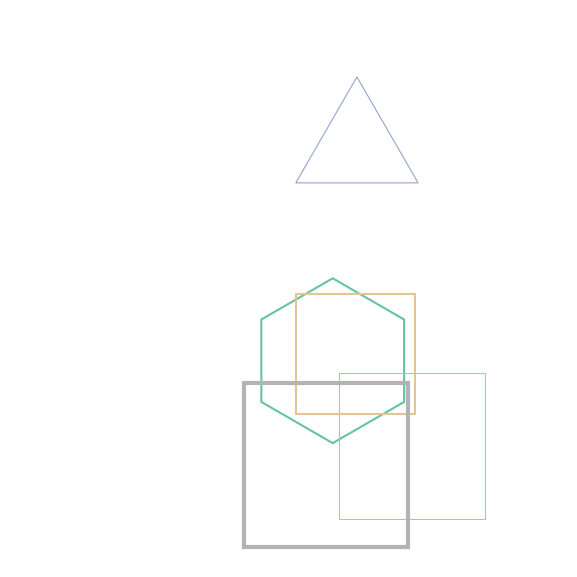[{"shape": "hexagon", "thickness": 1, "radius": 0.71, "center": [0.576, 0.375]}, {"shape": "triangle", "thickness": 0.5, "radius": 0.61, "center": [0.618, 0.744]}, {"shape": "square", "thickness": 0.5, "radius": 0.63, "center": [0.713, 0.227]}, {"shape": "square", "thickness": 1, "radius": 0.52, "center": [0.616, 0.387]}, {"shape": "square", "thickness": 2, "radius": 0.71, "center": [0.564, 0.195]}]